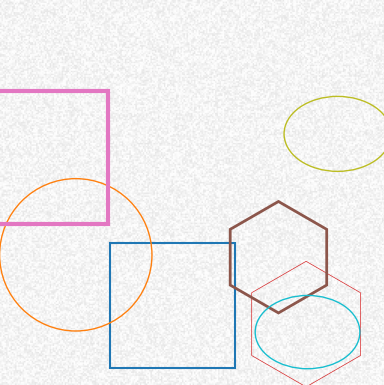[{"shape": "square", "thickness": 1.5, "radius": 0.81, "center": [0.448, 0.206]}, {"shape": "circle", "thickness": 1, "radius": 0.99, "center": [0.197, 0.338]}, {"shape": "hexagon", "thickness": 0.5, "radius": 0.82, "center": [0.795, 0.158]}, {"shape": "hexagon", "thickness": 2, "radius": 0.72, "center": [0.723, 0.332]}, {"shape": "square", "thickness": 3, "radius": 0.86, "center": [0.108, 0.59]}, {"shape": "oval", "thickness": 1, "radius": 0.7, "center": [0.877, 0.652]}, {"shape": "oval", "thickness": 1, "radius": 0.68, "center": [0.799, 0.137]}]